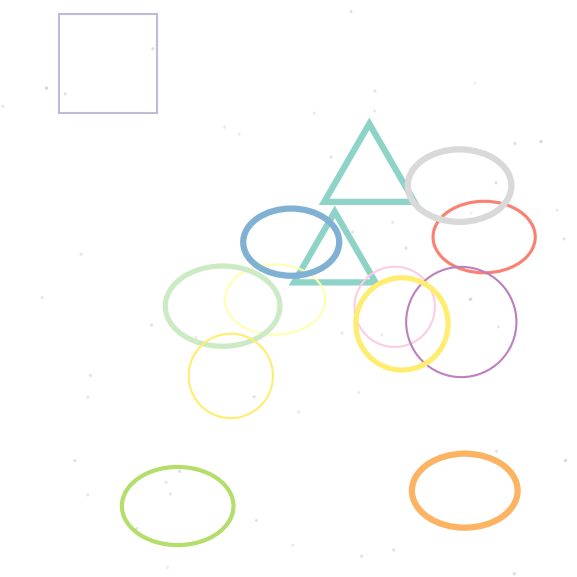[{"shape": "triangle", "thickness": 3, "radius": 0.45, "center": [0.64, 0.695]}, {"shape": "triangle", "thickness": 3, "radius": 0.41, "center": [0.58, 0.551]}, {"shape": "oval", "thickness": 1, "radius": 0.44, "center": [0.476, 0.48]}, {"shape": "square", "thickness": 1, "radius": 0.43, "center": [0.187, 0.889]}, {"shape": "oval", "thickness": 1.5, "radius": 0.44, "center": [0.838, 0.589]}, {"shape": "oval", "thickness": 3, "radius": 0.42, "center": [0.504, 0.58]}, {"shape": "oval", "thickness": 3, "radius": 0.46, "center": [0.805, 0.149]}, {"shape": "oval", "thickness": 2, "radius": 0.48, "center": [0.308, 0.123]}, {"shape": "circle", "thickness": 1, "radius": 0.35, "center": [0.683, 0.468]}, {"shape": "oval", "thickness": 3, "radius": 0.45, "center": [0.796, 0.678]}, {"shape": "circle", "thickness": 1, "radius": 0.48, "center": [0.799, 0.442]}, {"shape": "oval", "thickness": 2.5, "radius": 0.5, "center": [0.385, 0.469]}, {"shape": "circle", "thickness": 1, "radius": 0.37, "center": [0.4, 0.348]}, {"shape": "circle", "thickness": 2.5, "radius": 0.4, "center": [0.696, 0.438]}]